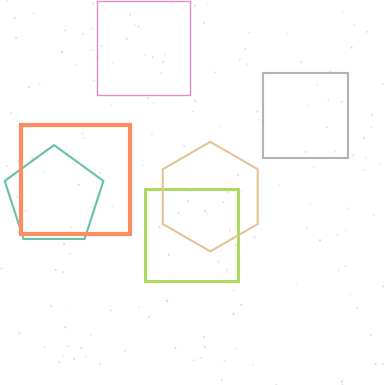[{"shape": "pentagon", "thickness": 1.5, "radius": 0.67, "center": [0.14, 0.488]}, {"shape": "square", "thickness": 3, "radius": 0.71, "center": [0.197, 0.533]}, {"shape": "square", "thickness": 1, "radius": 0.61, "center": [0.372, 0.875]}, {"shape": "square", "thickness": 2, "radius": 0.6, "center": [0.497, 0.39]}, {"shape": "hexagon", "thickness": 1.5, "radius": 0.71, "center": [0.546, 0.489]}, {"shape": "square", "thickness": 1.5, "radius": 0.56, "center": [0.793, 0.7]}]